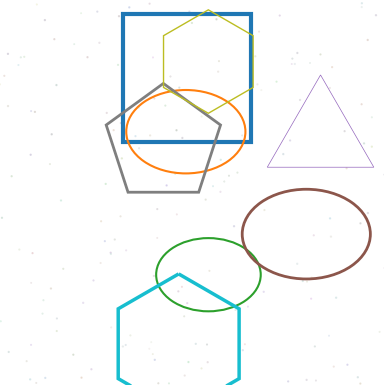[{"shape": "square", "thickness": 3, "radius": 0.83, "center": [0.485, 0.798]}, {"shape": "oval", "thickness": 1.5, "radius": 0.77, "center": [0.483, 0.658]}, {"shape": "oval", "thickness": 1.5, "radius": 0.68, "center": [0.541, 0.286]}, {"shape": "triangle", "thickness": 0.5, "radius": 0.8, "center": [0.833, 0.646]}, {"shape": "oval", "thickness": 2, "radius": 0.83, "center": [0.796, 0.392]}, {"shape": "pentagon", "thickness": 2, "radius": 0.78, "center": [0.424, 0.627]}, {"shape": "hexagon", "thickness": 1, "radius": 0.67, "center": [0.541, 0.84]}, {"shape": "hexagon", "thickness": 2.5, "radius": 0.91, "center": [0.464, 0.107]}]